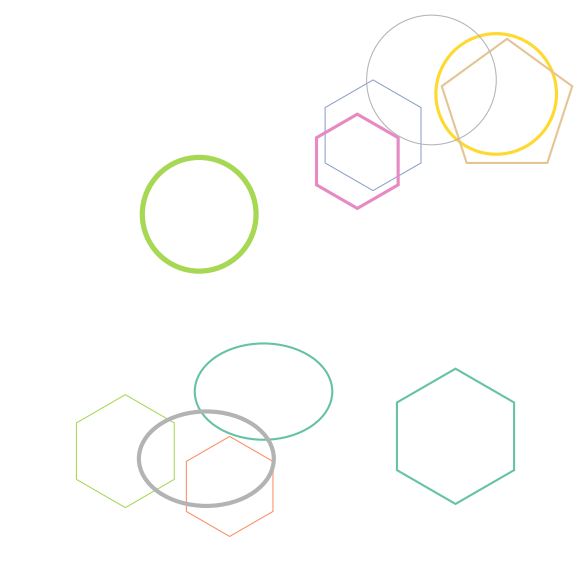[{"shape": "oval", "thickness": 1, "radius": 0.6, "center": [0.456, 0.321]}, {"shape": "hexagon", "thickness": 1, "radius": 0.59, "center": [0.789, 0.244]}, {"shape": "hexagon", "thickness": 0.5, "radius": 0.43, "center": [0.398, 0.157]}, {"shape": "hexagon", "thickness": 0.5, "radius": 0.48, "center": [0.646, 0.765]}, {"shape": "hexagon", "thickness": 1.5, "radius": 0.41, "center": [0.619, 0.72]}, {"shape": "hexagon", "thickness": 0.5, "radius": 0.49, "center": [0.217, 0.218]}, {"shape": "circle", "thickness": 2.5, "radius": 0.49, "center": [0.345, 0.628]}, {"shape": "circle", "thickness": 1.5, "radius": 0.52, "center": [0.859, 0.836]}, {"shape": "pentagon", "thickness": 1, "radius": 0.59, "center": [0.878, 0.813]}, {"shape": "circle", "thickness": 0.5, "radius": 0.56, "center": [0.747, 0.861]}, {"shape": "oval", "thickness": 2, "radius": 0.58, "center": [0.357, 0.205]}]